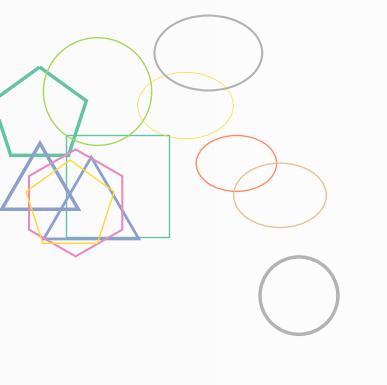[{"shape": "square", "thickness": 1, "radius": 0.67, "center": [0.304, 0.517]}, {"shape": "pentagon", "thickness": 2.5, "radius": 0.63, "center": [0.102, 0.699]}, {"shape": "oval", "thickness": 1, "radius": 0.52, "center": [0.61, 0.575]}, {"shape": "triangle", "thickness": 2, "radius": 0.71, "center": [0.236, 0.45]}, {"shape": "triangle", "thickness": 2.5, "radius": 0.57, "center": [0.103, 0.514]}, {"shape": "hexagon", "thickness": 1.5, "radius": 0.7, "center": [0.195, 0.473]}, {"shape": "circle", "thickness": 1, "radius": 0.7, "center": [0.252, 0.762]}, {"shape": "oval", "thickness": 0.5, "radius": 0.62, "center": [0.479, 0.726]}, {"shape": "pentagon", "thickness": 1, "radius": 0.6, "center": [0.181, 0.465]}, {"shape": "oval", "thickness": 1, "radius": 0.6, "center": [0.723, 0.493]}, {"shape": "circle", "thickness": 2.5, "radius": 0.5, "center": [0.772, 0.232]}, {"shape": "oval", "thickness": 1.5, "radius": 0.7, "center": [0.538, 0.862]}]